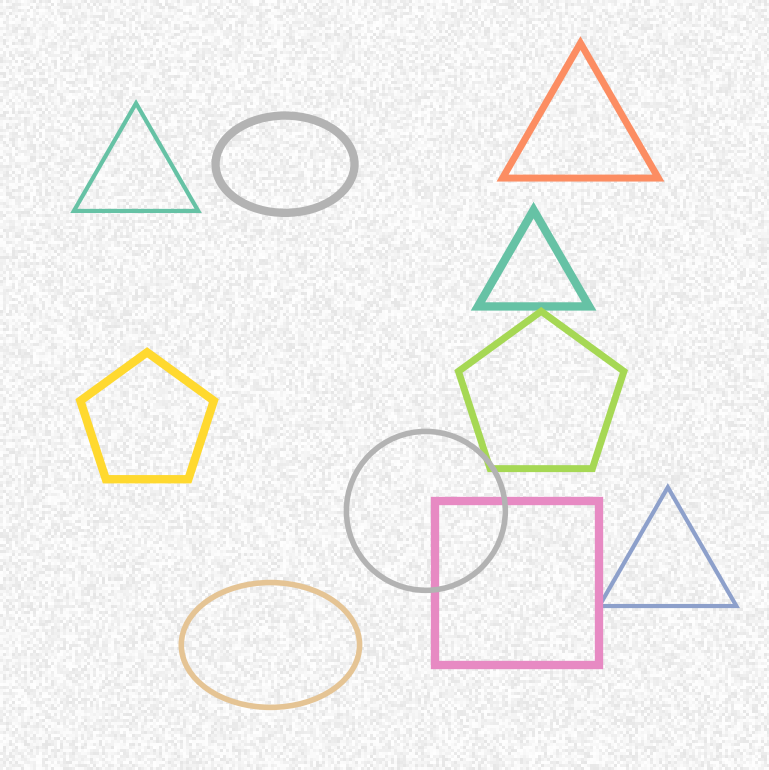[{"shape": "triangle", "thickness": 1.5, "radius": 0.47, "center": [0.177, 0.773]}, {"shape": "triangle", "thickness": 3, "radius": 0.42, "center": [0.693, 0.644]}, {"shape": "triangle", "thickness": 2.5, "radius": 0.58, "center": [0.754, 0.827]}, {"shape": "triangle", "thickness": 1.5, "radius": 0.51, "center": [0.867, 0.264]}, {"shape": "square", "thickness": 3, "radius": 0.53, "center": [0.672, 0.243]}, {"shape": "pentagon", "thickness": 2.5, "radius": 0.56, "center": [0.703, 0.483]}, {"shape": "pentagon", "thickness": 3, "radius": 0.46, "center": [0.191, 0.451]}, {"shape": "oval", "thickness": 2, "radius": 0.58, "center": [0.351, 0.162]}, {"shape": "circle", "thickness": 2, "radius": 0.52, "center": [0.553, 0.337]}, {"shape": "oval", "thickness": 3, "radius": 0.45, "center": [0.37, 0.787]}]